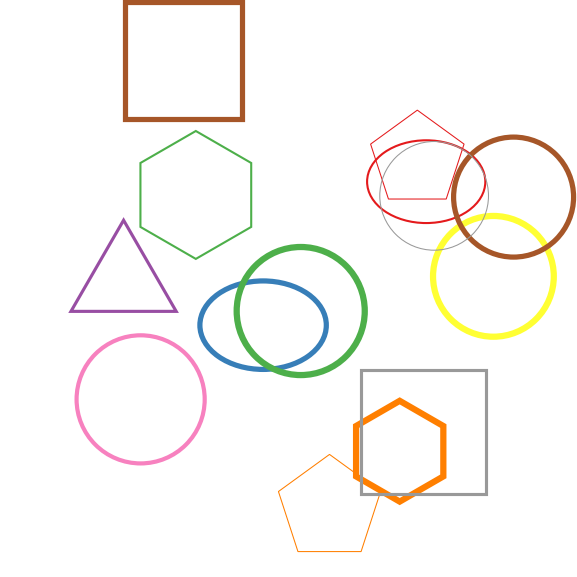[{"shape": "oval", "thickness": 1, "radius": 0.51, "center": [0.738, 0.685]}, {"shape": "pentagon", "thickness": 0.5, "radius": 0.43, "center": [0.723, 0.723]}, {"shape": "oval", "thickness": 2.5, "radius": 0.55, "center": [0.456, 0.436]}, {"shape": "hexagon", "thickness": 1, "radius": 0.55, "center": [0.339, 0.662]}, {"shape": "circle", "thickness": 3, "radius": 0.55, "center": [0.521, 0.461]}, {"shape": "triangle", "thickness": 1.5, "radius": 0.53, "center": [0.214, 0.513]}, {"shape": "hexagon", "thickness": 3, "radius": 0.44, "center": [0.692, 0.218]}, {"shape": "pentagon", "thickness": 0.5, "radius": 0.47, "center": [0.571, 0.119]}, {"shape": "circle", "thickness": 3, "radius": 0.52, "center": [0.854, 0.521]}, {"shape": "circle", "thickness": 2.5, "radius": 0.52, "center": [0.889, 0.658]}, {"shape": "square", "thickness": 2.5, "radius": 0.51, "center": [0.318, 0.895]}, {"shape": "circle", "thickness": 2, "radius": 0.55, "center": [0.244, 0.308]}, {"shape": "circle", "thickness": 0.5, "radius": 0.47, "center": [0.752, 0.66]}, {"shape": "square", "thickness": 1.5, "radius": 0.54, "center": [0.733, 0.251]}]